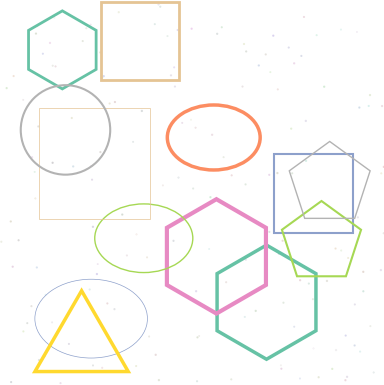[{"shape": "hexagon", "thickness": 2, "radius": 0.51, "center": [0.162, 0.87]}, {"shape": "hexagon", "thickness": 2.5, "radius": 0.74, "center": [0.692, 0.215]}, {"shape": "oval", "thickness": 2.5, "radius": 0.6, "center": [0.555, 0.643]}, {"shape": "oval", "thickness": 0.5, "radius": 0.73, "center": [0.237, 0.172]}, {"shape": "square", "thickness": 1.5, "radius": 0.51, "center": [0.815, 0.497]}, {"shape": "hexagon", "thickness": 3, "radius": 0.74, "center": [0.562, 0.334]}, {"shape": "pentagon", "thickness": 1.5, "radius": 0.54, "center": [0.835, 0.37]}, {"shape": "oval", "thickness": 1, "radius": 0.64, "center": [0.373, 0.381]}, {"shape": "triangle", "thickness": 2.5, "radius": 0.7, "center": [0.212, 0.105]}, {"shape": "square", "thickness": 2, "radius": 0.51, "center": [0.364, 0.894]}, {"shape": "square", "thickness": 0.5, "radius": 0.72, "center": [0.245, 0.575]}, {"shape": "pentagon", "thickness": 1, "radius": 0.55, "center": [0.856, 0.522]}, {"shape": "circle", "thickness": 1.5, "radius": 0.58, "center": [0.17, 0.663]}]